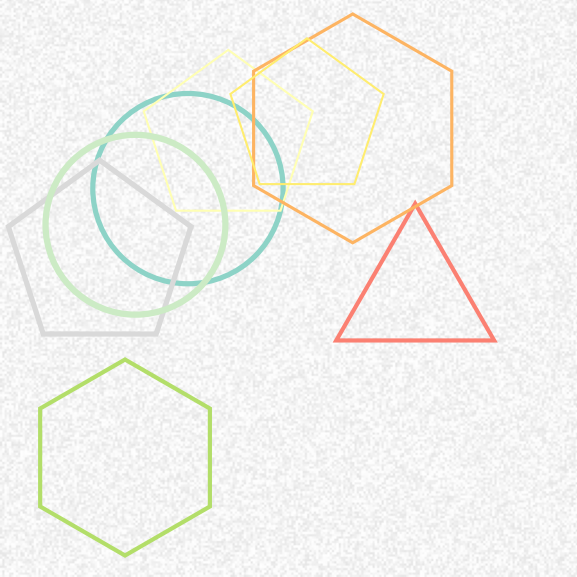[{"shape": "circle", "thickness": 2.5, "radius": 0.82, "center": [0.325, 0.673]}, {"shape": "pentagon", "thickness": 1, "radius": 0.77, "center": [0.395, 0.759]}, {"shape": "triangle", "thickness": 2, "radius": 0.79, "center": [0.719, 0.489]}, {"shape": "hexagon", "thickness": 1.5, "radius": 0.99, "center": [0.611, 0.777]}, {"shape": "hexagon", "thickness": 2, "radius": 0.85, "center": [0.216, 0.207]}, {"shape": "pentagon", "thickness": 2.5, "radius": 0.83, "center": [0.173, 0.555]}, {"shape": "circle", "thickness": 3, "radius": 0.78, "center": [0.235, 0.61]}, {"shape": "pentagon", "thickness": 1, "radius": 0.7, "center": [0.532, 0.793]}]